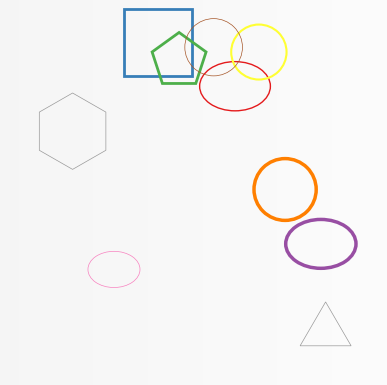[{"shape": "oval", "thickness": 1, "radius": 0.46, "center": [0.607, 0.776]}, {"shape": "square", "thickness": 2, "radius": 0.44, "center": [0.407, 0.89]}, {"shape": "pentagon", "thickness": 2, "radius": 0.37, "center": [0.462, 0.842]}, {"shape": "oval", "thickness": 2.5, "radius": 0.45, "center": [0.828, 0.367]}, {"shape": "circle", "thickness": 2.5, "radius": 0.4, "center": [0.736, 0.508]}, {"shape": "circle", "thickness": 1.5, "radius": 0.36, "center": [0.668, 0.865]}, {"shape": "circle", "thickness": 0.5, "radius": 0.37, "center": [0.551, 0.877]}, {"shape": "oval", "thickness": 0.5, "radius": 0.34, "center": [0.294, 0.3]}, {"shape": "hexagon", "thickness": 0.5, "radius": 0.5, "center": [0.187, 0.659]}, {"shape": "triangle", "thickness": 0.5, "radius": 0.38, "center": [0.84, 0.14]}]